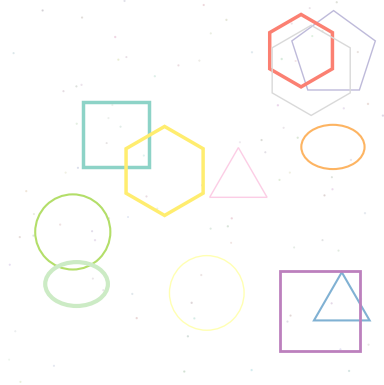[{"shape": "square", "thickness": 2.5, "radius": 0.43, "center": [0.301, 0.651]}, {"shape": "circle", "thickness": 1, "radius": 0.48, "center": [0.537, 0.239]}, {"shape": "pentagon", "thickness": 1, "radius": 0.57, "center": [0.866, 0.858]}, {"shape": "hexagon", "thickness": 2.5, "radius": 0.47, "center": [0.782, 0.868]}, {"shape": "triangle", "thickness": 1.5, "radius": 0.42, "center": [0.888, 0.209]}, {"shape": "oval", "thickness": 1.5, "radius": 0.41, "center": [0.865, 0.618]}, {"shape": "circle", "thickness": 1.5, "radius": 0.49, "center": [0.189, 0.398]}, {"shape": "triangle", "thickness": 1, "radius": 0.43, "center": [0.619, 0.531]}, {"shape": "hexagon", "thickness": 1, "radius": 0.59, "center": [0.808, 0.817]}, {"shape": "square", "thickness": 2, "radius": 0.52, "center": [0.83, 0.193]}, {"shape": "oval", "thickness": 3, "radius": 0.41, "center": [0.199, 0.262]}, {"shape": "hexagon", "thickness": 2.5, "radius": 0.58, "center": [0.427, 0.556]}]